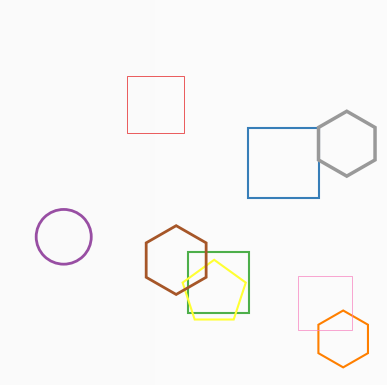[{"shape": "square", "thickness": 0.5, "radius": 0.37, "center": [0.401, 0.729]}, {"shape": "square", "thickness": 1.5, "radius": 0.46, "center": [0.732, 0.577]}, {"shape": "square", "thickness": 1.5, "radius": 0.39, "center": [0.564, 0.267]}, {"shape": "circle", "thickness": 2, "radius": 0.36, "center": [0.164, 0.385]}, {"shape": "hexagon", "thickness": 1.5, "radius": 0.37, "center": [0.886, 0.12]}, {"shape": "pentagon", "thickness": 1.5, "radius": 0.43, "center": [0.553, 0.239]}, {"shape": "hexagon", "thickness": 2, "radius": 0.45, "center": [0.455, 0.324]}, {"shape": "square", "thickness": 0.5, "radius": 0.35, "center": [0.839, 0.213]}, {"shape": "hexagon", "thickness": 2.5, "radius": 0.42, "center": [0.895, 0.627]}]